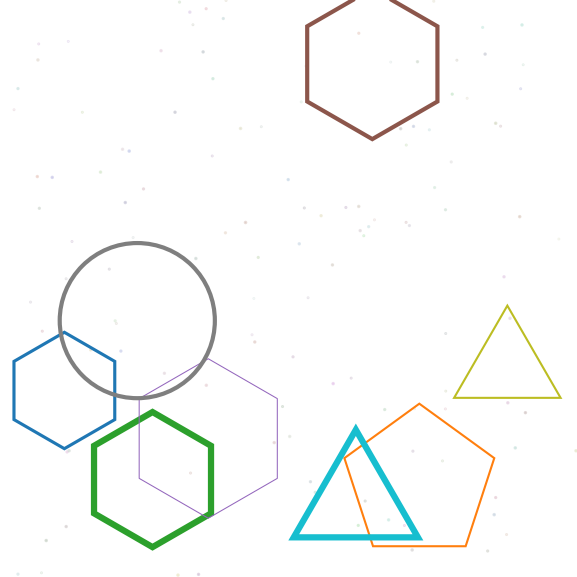[{"shape": "hexagon", "thickness": 1.5, "radius": 0.5, "center": [0.111, 0.323]}, {"shape": "pentagon", "thickness": 1, "radius": 0.68, "center": [0.726, 0.164]}, {"shape": "hexagon", "thickness": 3, "radius": 0.58, "center": [0.264, 0.169]}, {"shape": "hexagon", "thickness": 0.5, "radius": 0.69, "center": [0.361, 0.24]}, {"shape": "hexagon", "thickness": 2, "radius": 0.65, "center": [0.645, 0.888]}, {"shape": "circle", "thickness": 2, "radius": 0.67, "center": [0.238, 0.444]}, {"shape": "triangle", "thickness": 1, "radius": 0.53, "center": [0.879, 0.363]}, {"shape": "triangle", "thickness": 3, "radius": 0.62, "center": [0.616, 0.131]}]